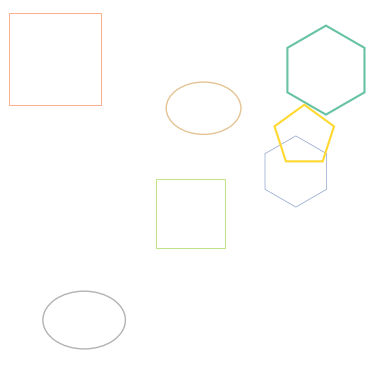[{"shape": "hexagon", "thickness": 1.5, "radius": 0.58, "center": [0.847, 0.818]}, {"shape": "square", "thickness": 0.5, "radius": 0.6, "center": [0.142, 0.847]}, {"shape": "hexagon", "thickness": 0.5, "radius": 0.46, "center": [0.768, 0.555]}, {"shape": "square", "thickness": 0.5, "radius": 0.45, "center": [0.495, 0.446]}, {"shape": "pentagon", "thickness": 1.5, "radius": 0.41, "center": [0.79, 0.647]}, {"shape": "oval", "thickness": 1, "radius": 0.49, "center": [0.529, 0.719]}, {"shape": "oval", "thickness": 1, "radius": 0.54, "center": [0.219, 0.169]}]